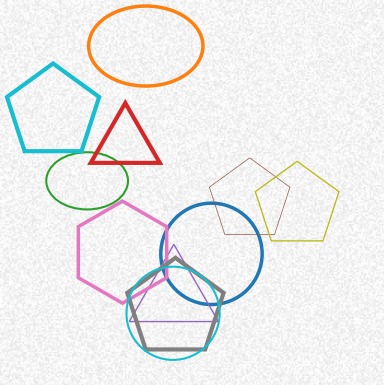[{"shape": "circle", "thickness": 2.5, "radius": 0.66, "center": [0.549, 0.341]}, {"shape": "oval", "thickness": 2.5, "radius": 0.74, "center": [0.379, 0.88]}, {"shape": "oval", "thickness": 1.5, "radius": 0.53, "center": [0.226, 0.53]}, {"shape": "triangle", "thickness": 3, "radius": 0.52, "center": [0.325, 0.629]}, {"shape": "triangle", "thickness": 1, "radius": 0.67, "center": [0.452, 0.232]}, {"shape": "pentagon", "thickness": 0.5, "radius": 0.55, "center": [0.649, 0.48]}, {"shape": "hexagon", "thickness": 2.5, "radius": 0.66, "center": [0.318, 0.345]}, {"shape": "pentagon", "thickness": 3, "radius": 0.66, "center": [0.456, 0.199]}, {"shape": "pentagon", "thickness": 1, "radius": 0.57, "center": [0.772, 0.467]}, {"shape": "pentagon", "thickness": 3, "radius": 0.63, "center": [0.138, 0.709]}, {"shape": "circle", "thickness": 1.5, "radius": 0.61, "center": [0.449, 0.186]}]